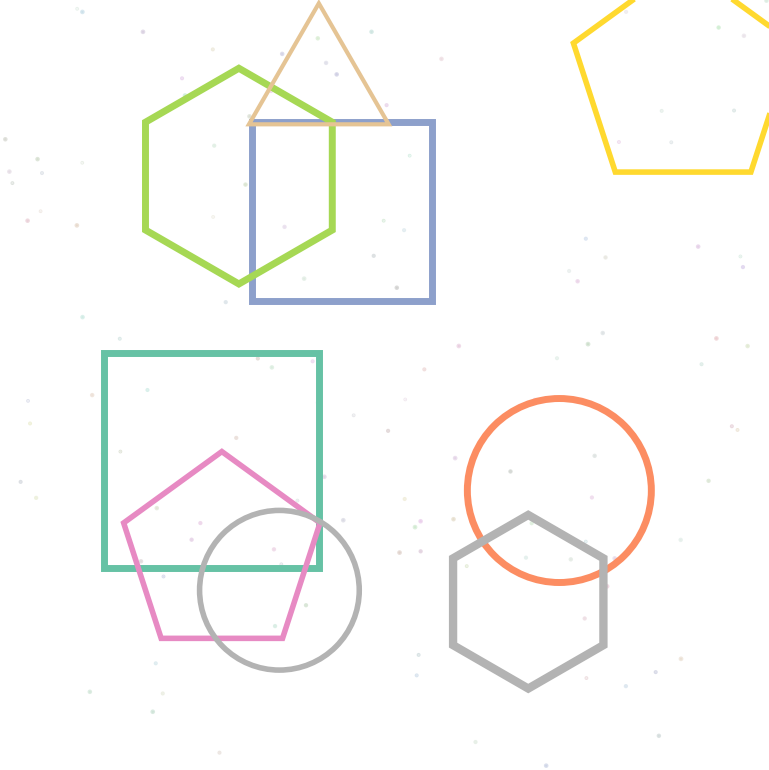[{"shape": "square", "thickness": 2.5, "radius": 0.7, "center": [0.274, 0.402]}, {"shape": "circle", "thickness": 2.5, "radius": 0.6, "center": [0.726, 0.363]}, {"shape": "square", "thickness": 2.5, "radius": 0.58, "center": [0.444, 0.725]}, {"shape": "pentagon", "thickness": 2, "radius": 0.67, "center": [0.288, 0.279]}, {"shape": "hexagon", "thickness": 2.5, "radius": 0.7, "center": [0.31, 0.771]}, {"shape": "pentagon", "thickness": 2, "radius": 0.75, "center": [0.887, 0.898]}, {"shape": "triangle", "thickness": 1.5, "radius": 0.52, "center": [0.414, 0.891]}, {"shape": "hexagon", "thickness": 3, "radius": 0.56, "center": [0.686, 0.219]}, {"shape": "circle", "thickness": 2, "radius": 0.52, "center": [0.363, 0.233]}]